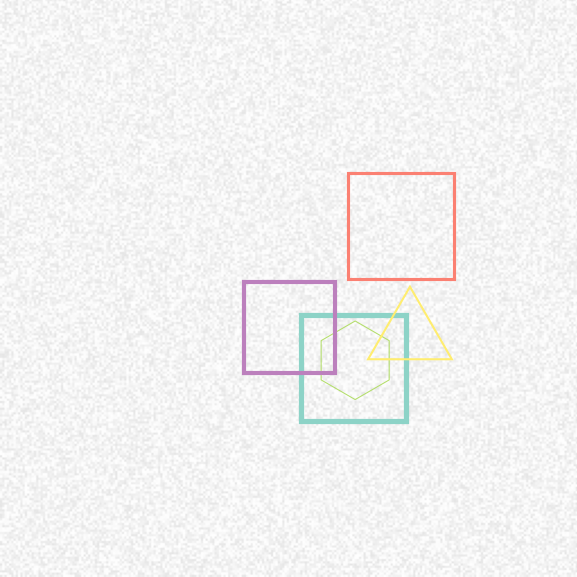[{"shape": "square", "thickness": 2.5, "radius": 0.46, "center": [0.612, 0.362]}, {"shape": "square", "thickness": 1.5, "radius": 0.46, "center": [0.695, 0.608]}, {"shape": "hexagon", "thickness": 0.5, "radius": 0.34, "center": [0.615, 0.375]}, {"shape": "square", "thickness": 2, "radius": 0.39, "center": [0.502, 0.431]}, {"shape": "triangle", "thickness": 1, "radius": 0.42, "center": [0.71, 0.419]}]